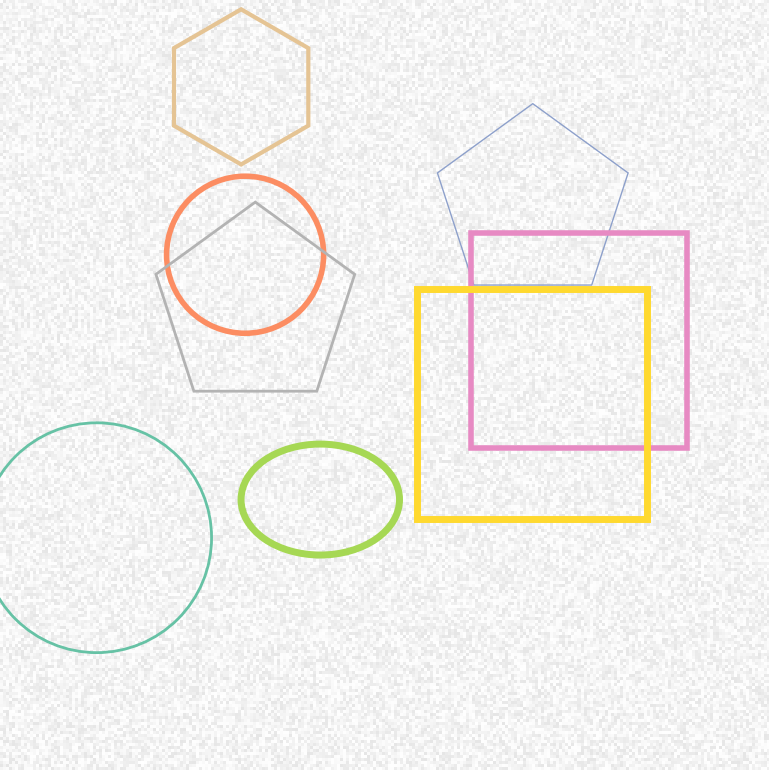[{"shape": "circle", "thickness": 1, "radius": 0.75, "center": [0.126, 0.302]}, {"shape": "circle", "thickness": 2, "radius": 0.51, "center": [0.318, 0.669]}, {"shape": "pentagon", "thickness": 0.5, "radius": 0.65, "center": [0.692, 0.735]}, {"shape": "square", "thickness": 2, "radius": 0.7, "center": [0.752, 0.558]}, {"shape": "oval", "thickness": 2.5, "radius": 0.51, "center": [0.416, 0.351]}, {"shape": "square", "thickness": 2.5, "radius": 0.75, "center": [0.691, 0.476]}, {"shape": "hexagon", "thickness": 1.5, "radius": 0.5, "center": [0.313, 0.887]}, {"shape": "pentagon", "thickness": 1, "radius": 0.68, "center": [0.332, 0.602]}]